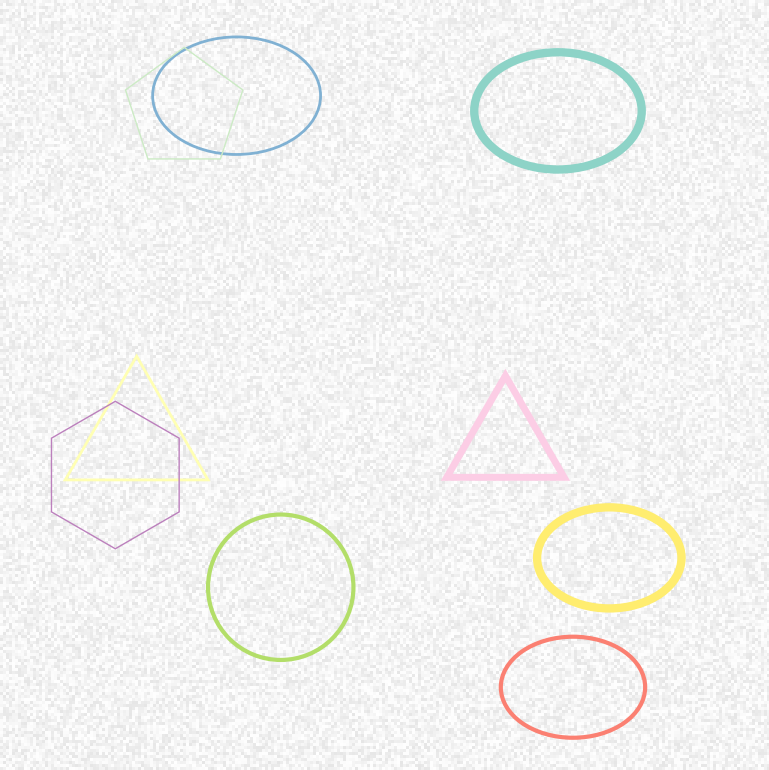[{"shape": "oval", "thickness": 3, "radius": 0.54, "center": [0.725, 0.856]}, {"shape": "triangle", "thickness": 1, "radius": 0.54, "center": [0.177, 0.43]}, {"shape": "oval", "thickness": 1.5, "radius": 0.47, "center": [0.744, 0.107]}, {"shape": "oval", "thickness": 1, "radius": 0.55, "center": [0.307, 0.876]}, {"shape": "circle", "thickness": 1.5, "radius": 0.47, "center": [0.365, 0.237]}, {"shape": "triangle", "thickness": 2.5, "radius": 0.44, "center": [0.656, 0.424]}, {"shape": "hexagon", "thickness": 0.5, "radius": 0.48, "center": [0.15, 0.383]}, {"shape": "pentagon", "thickness": 0.5, "radius": 0.4, "center": [0.239, 0.858]}, {"shape": "oval", "thickness": 3, "radius": 0.47, "center": [0.791, 0.275]}]